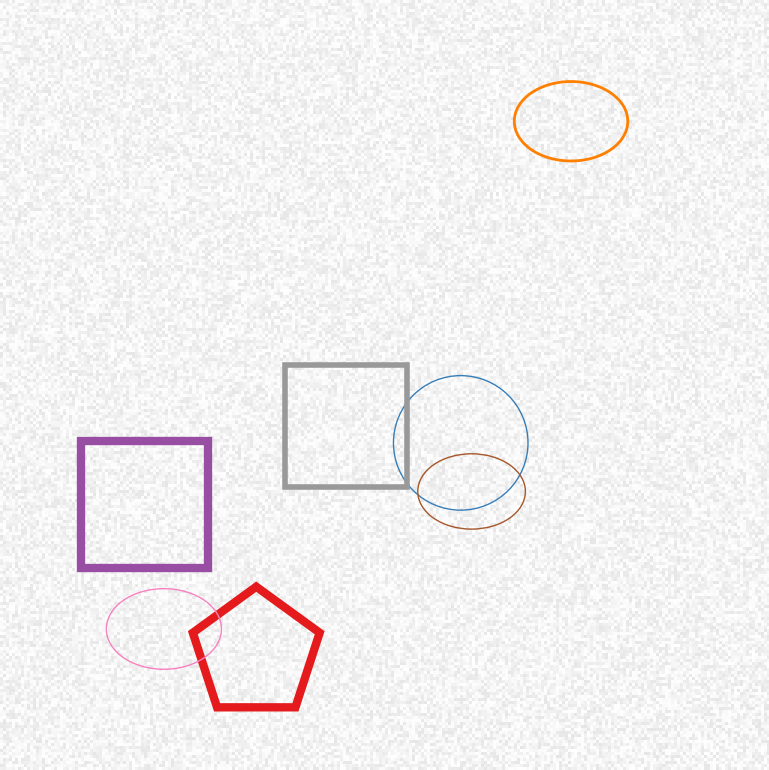[{"shape": "pentagon", "thickness": 3, "radius": 0.43, "center": [0.333, 0.151]}, {"shape": "circle", "thickness": 0.5, "radius": 0.44, "center": [0.598, 0.425]}, {"shape": "square", "thickness": 3, "radius": 0.41, "center": [0.188, 0.345]}, {"shape": "oval", "thickness": 1, "radius": 0.37, "center": [0.742, 0.843]}, {"shape": "oval", "thickness": 0.5, "radius": 0.35, "center": [0.612, 0.362]}, {"shape": "oval", "thickness": 0.5, "radius": 0.37, "center": [0.213, 0.183]}, {"shape": "square", "thickness": 2, "radius": 0.4, "center": [0.449, 0.447]}]